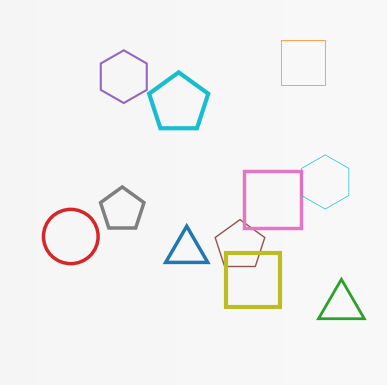[{"shape": "triangle", "thickness": 2.5, "radius": 0.31, "center": [0.482, 0.35]}, {"shape": "square", "thickness": 0.5, "radius": 0.29, "center": [0.782, 0.838]}, {"shape": "triangle", "thickness": 2, "radius": 0.34, "center": [0.881, 0.206]}, {"shape": "circle", "thickness": 2.5, "radius": 0.35, "center": [0.183, 0.386]}, {"shape": "hexagon", "thickness": 1.5, "radius": 0.34, "center": [0.319, 0.801]}, {"shape": "pentagon", "thickness": 1, "radius": 0.34, "center": [0.619, 0.362]}, {"shape": "square", "thickness": 2.5, "radius": 0.37, "center": [0.703, 0.482]}, {"shape": "pentagon", "thickness": 2.5, "radius": 0.29, "center": [0.316, 0.455]}, {"shape": "square", "thickness": 3, "radius": 0.35, "center": [0.653, 0.272]}, {"shape": "hexagon", "thickness": 0.5, "radius": 0.35, "center": [0.839, 0.527]}, {"shape": "pentagon", "thickness": 3, "radius": 0.4, "center": [0.461, 0.732]}]